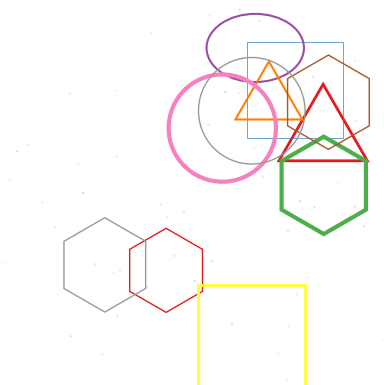[{"shape": "triangle", "thickness": 2, "radius": 0.66, "center": [0.839, 0.649]}, {"shape": "hexagon", "thickness": 1, "radius": 0.55, "center": [0.431, 0.298]}, {"shape": "square", "thickness": 0.5, "radius": 0.62, "center": [0.767, 0.766]}, {"shape": "hexagon", "thickness": 3, "radius": 0.63, "center": [0.841, 0.519]}, {"shape": "oval", "thickness": 1.5, "radius": 0.63, "center": [0.663, 0.875]}, {"shape": "triangle", "thickness": 1.5, "radius": 0.5, "center": [0.698, 0.74]}, {"shape": "square", "thickness": 2, "radius": 0.7, "center": [0.654, 0.12]}, {"shape": "hexagon", "thickness": 1, "radius": 0.61, "center": [0.853, 0.735]}, {"shape": "circle", "thickness": 3, "radius": 0.7, "center": [0.577, 0.667]}, {"shape": "circle", "thickness": 1, "radius": 0.69, "center": [0.654, 0.712]}, {"shape": "hexagon", "thickness": 1, "radius": 0.61, "center": [0.272, 0.312]}]